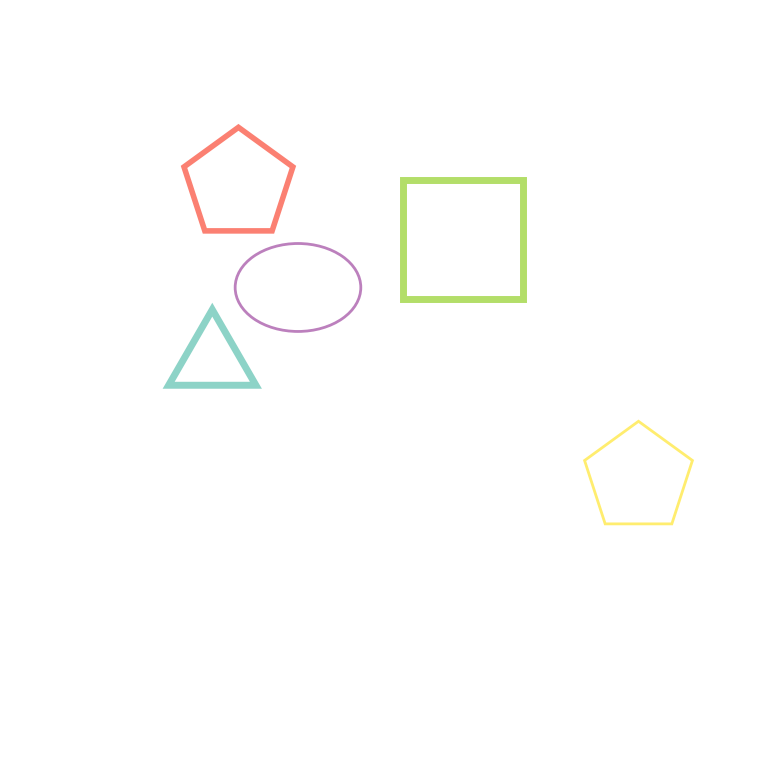[{"shape": "triangle", "thickness": 2.5, "radius": 0.33, "center": [0.276, 0.532]}, {"shape": "pentagon", "thickness": 2, "radius": 0.37, "center": [0.31, 0.76]}, {"shape": "square", "thickness": 2.5, "radius": 0.39, "center": [0.602, 0.689]}, {"shape": "oval", "thickness": 1, "radius": 0.41, "center": [0.387, 0.627]}, {"shape": "pentagon", "thickness": 1, "radius": 0.37, "center": [0.829, 0.379]}]